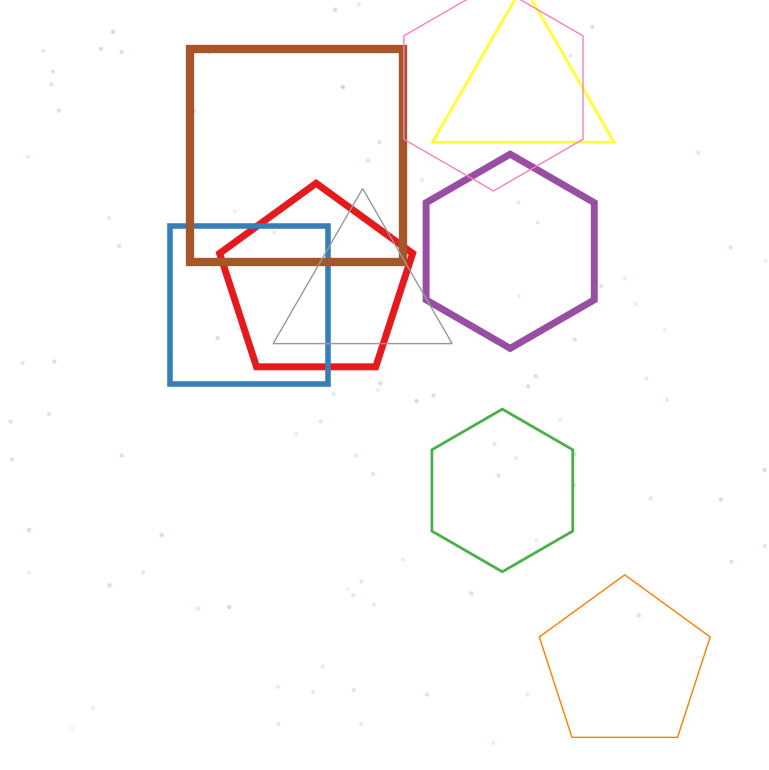[{"shape": "pentagon", "thickness": 2.5, "radius": 0.66, "center": [0.411, 0.63]}, {"shape": "square", "thickness": 2, "radius": 0.51, "center": [0.324, 0.604]}, {"shape": "hexagon", "thickness": 1, "radius": 0.53, "center": [0.652, 0.363]}, {"shape": "hexagon", "thickness": 2.5, "radius": 0.63, "center": [0.663, 0.674]}, {"shape": "pentagon", "thickness": 0.5, "radius": 0.58, "center": [0.811, 0.137]}, {"shape": "triangle", "thickness": 1, "radius": 0.68, "center": [0.68, 0.883]}, {"shape": "square", "thickness": 3, "radius": 0.69, "center": [0.385, 0.798]}, {"shape": "hexagon", "thickness": 0.5, "radius": 0.67, "center": [0.641, 0.886]}, {"shape": "triangle", "thickness": 0.5, "radius": 0.67, "center": [0.471, 0.621]}]